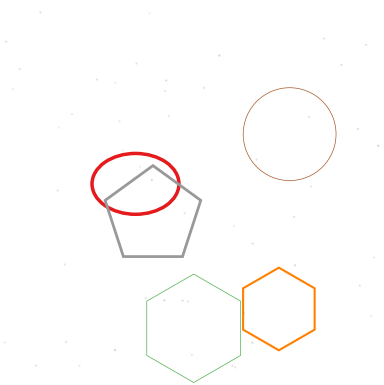[{"shape": "oval", "thickness": 2.5, "radius": 0.56, "center": [0.352, 0.522]}, {"shape": "hexagon", "thickness": 0.5, "radius": 0.7, "center": [0.503, 0.147]}, {"shape": "hexagon", "thickness": 1.5, "radius": 0.54, "center": [0.724, 0.197]}, {"shape": "circle", "thickness": 0.5, "radius": 0.6, "center": [0.752, 0.652]}, {"shape": "pentagon", "thickness": 2, "radius": 0.65, "center": [0.397, 0.439]}]